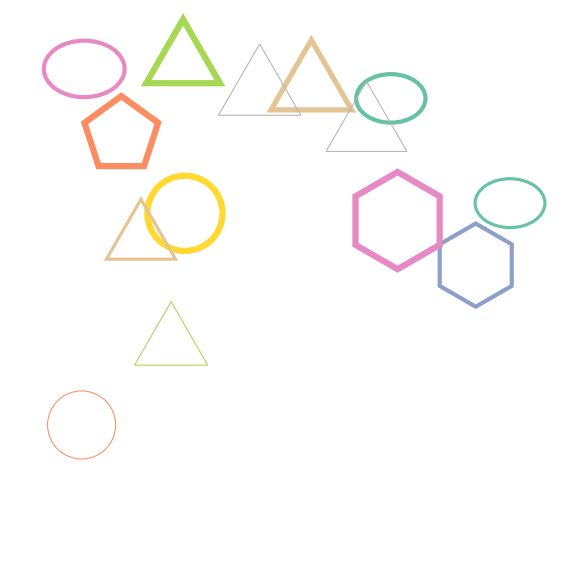[{"shape": "oval", "thickness": 1.5, "radius": 0.3, "center": [0.883, 0.647]}, {"shape": "oval", "thickness": 2, "radius": 0.3, "center": [0.677, 0.829]}, {"shape": "pentagon", "thickness": 3, "radius": 0.34, "center": [0.21, 0.766]}, {"shape": "circle", "thickness": 0.5, "radius": 0.29, "center": [0.141, 0.263]}, {"shape": "hexagon", "thickness": 2, "radius": 0.36, "center": [0.824, 0.54]}, {"shape": "hexagon", "thickness": 3, "radius": 0.42, "center": [0.688, 0.617]}, {"shape": "oval", "thickness": 2, "radius": 0.35, "center": [0.146, 0.88]}, {"shape": "triangle", "thickness": 3, "radius": 0.37, "center": [0.317, 0.892]}, {"shape": "triangle", "thickness": 0.5, "radius": 0.37, "center": [0.296, 0.404]}, {"shape": "circle", "thickness": 3, "radius": 0.33, "center": [0.32, 0.63]}, {"shape": "triangle", "thickness": 1.5, "radius": 0.35, "center": [0.244, 0.585]}, {"shape": "triangle", "thickness": 2.5, "radius": 0.4, "center": [0.539, 0.849]}, {"shape": "triangle", "thickness": 0.5, "radius": 0.4, "center": [0.635, 0.777]}, {"shape": "triangle", "thickness": 0.5, "radius": 0.41, "center": [0.45, 0.841]}]